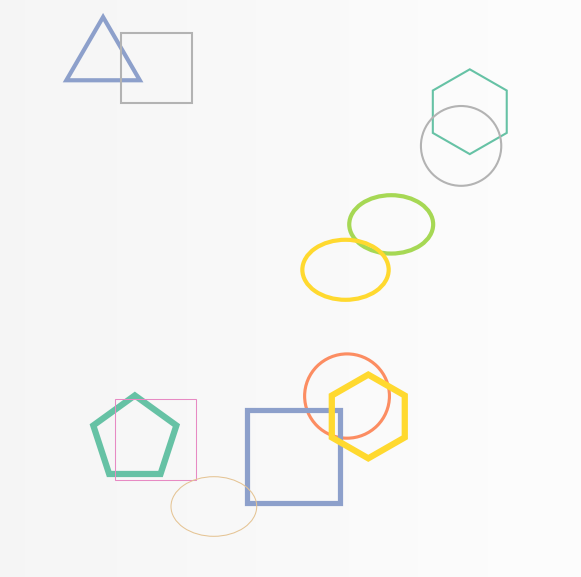[{"shape": "hexagon", "thickness": 1, "radius": 0.37, "center": [0.808, 0.806]}, {"shape": "pentagon", "thickness": 3, "radius": 0.38, "center": [0.232, 0.239]}, {"shape": "circle", "thickness": 1.5, "radius": 0.36, "center": [0.597, 0.313]}, {"shape": "square", "thickness": 2.5, "radius": 0.4, "center": [0.505, 0.209]}, {"shape": "triangle", "thickness": 2, "radius": 0.36, "center": [0.177, 0.897]}, {"shape": "square", "thickness": 0.5, "radius": 0.35, "center": [0.268, 0.237]}, {"shape": "oval", "thickness": 2, "radius": 0.36, "center": [0.673, 0.611]}, {"shape": "hexagon", "thickness": 3, "radius": 0.36, "center": [0.634, 0.278]}, {"shape": "oval", "thickness": 2, "radius": 0.37, "center": [0.594, 0.532]}, {"shape": "oval", "thickness": 0.5, "radius": 0.37, "center": [0.368, 0.122]}, {"shape": "square", "thickness": 1, "radius": 0.3, "center": [0.27, 0.881]}, {"shape": "circle", "thickness": 1, "radius": 0.35, "center": [0.793, 0.746]}]